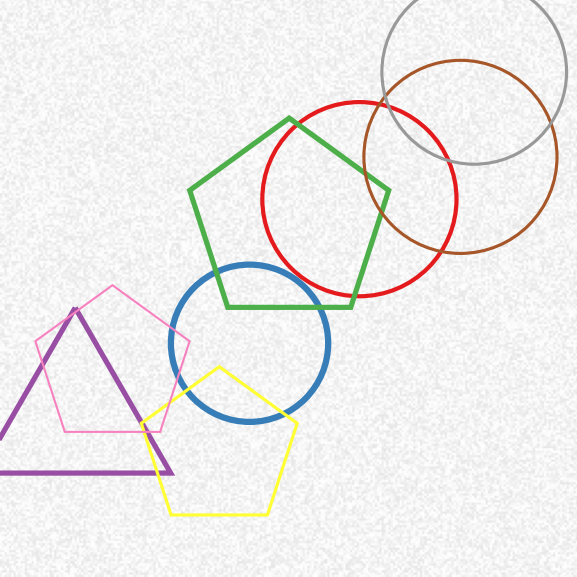[{"shape": "circle", "thickness": 2, "radius": 0.84, "center": [0.622, 0.654]}, {"shape": "circle", "thickness": 3, "radius": 0.68, "center": [0.432, 0.405]}, {"shape": "pentagon", "thickness": 2.5, "radius": 0.91, "center": [0.501, 0.613]}, {"shape": "triangle", "thickness": 2.5, "radius": 0.95, "center": [0.13, 0.275]}, {"shape": "pentagon", "thickness": 1.5, "radius": 0.71, "center": [0.38, 0.222]}, {"shape": "circle", "thickness": 1.5, "radius": 0.84, "center": [0.797, 0.727]}, {"shape": "pentagon", "thickness": 1, "radius": 0.7, "center": [0.195, 0.365]}, {"shape": "circle", "thickness": 1.5, "radius": 0.8, "center": [0.821, 0.875]}]